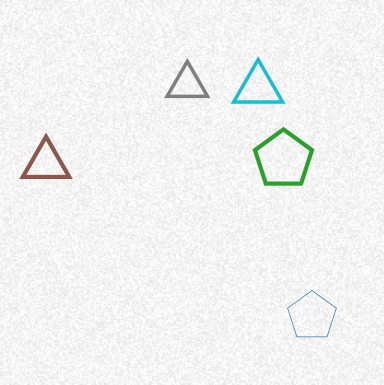[{"shape": "pentagon", "thickness": 0.5, "radius": 0.33, "center": [0.81, 0.179]}, {"shape": "pentagon", "thickness": 3, "radius": 0.39, "center": [0.736, 0.586]}, {"shape": "triangle", "thickness": 3, "radius": 0.35, "center": [0.12, 0.575]}, {"shape": "triangle", "thickness": 2.5, "radius": 0.3, "center": [0.487, 0.78]}, {"shape": "triangle", "thickness": 2.5, "radius": 0.37, "center": [0.671, 0.772]}]